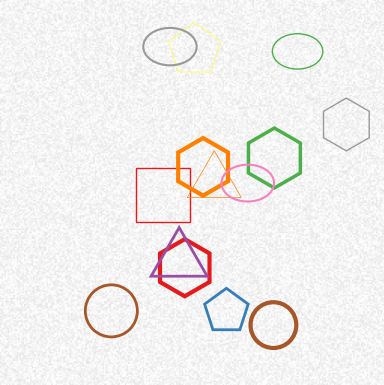[{"shape": "hexagon", "thickness": 3, "radius": 0.37, "center": [0.48, 0.305]}, {"shape": "square", "thickness": 1, "radius": 0.35, "center": [0.423, 0.494]}, {"shape": "pentagon", "thickness": 2, "radius": 0.3, "center": [0.588, 0.192]}, {"shape": "oval", "thickness": 1, "radius": 0.33, "center": [0.773, 0.866]}, {"shape": "hexagon", "thickness": 2.5, "radius": 0.39, "center": [0.713, 0.59]}, {"shape": "triangle", "thickness": 2, "radius": 0.42, "center": [0.465, 0.325]}, {"shape": "triangle", "thickness": 0.5, "radius": 0.4, "center": [0.557, 0.527]}, {"shape": "hexagon", "thickness": 3, "radius": 0.37, "center": [0.528, 0.567]}, {"shape": "pentagon", "thickness": 0.5, "radius": 0.36, "center": [0.505, 0.87]}, {"shape": "circle", "thickness": 2, "radius": 0.34, "center": [0.289, 0.193]}, {"shape": "circle", "thickness": 3, "radius": 0.3, "center": [0.71, 0.156]}, {"shape": "oval", "thickness": 1.5, "radius": 0.34, "center": [0.644, 0.524]}, {"shape": "hexagon", "thickness": 1, "radius": 0.34, "center": [0.9, 0.677]}, {"shape": "oval", "thickness": 1.5, "radius": 0.35, "center": [0.441, 0.879]}]